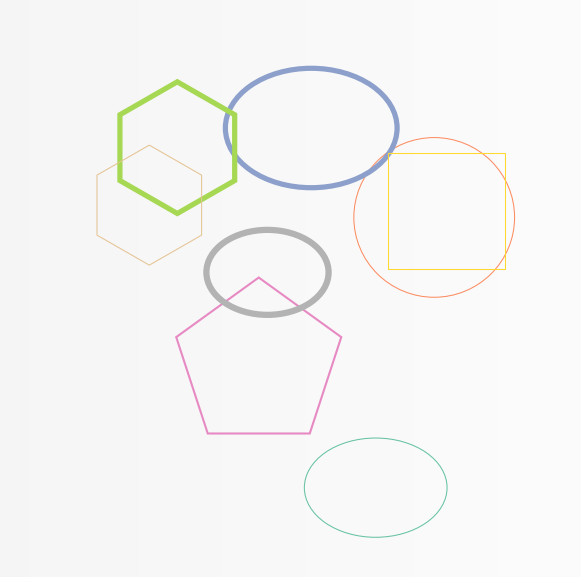[{"shape": "oval", "thickness": 0.5, "radius": 0.61, "center": [0.646, 0.155]}, {"shape": "circle", "thickness": 0.5, "radius": 0.69, "center": [0.747, 0.623]}, {"shape": "oval", "thickness": 2.5, "radius": 0.74, "center": [0.535, 0.777]}, {"shape": "pentagon", "thickness": 1, "radius": 0.75, "center": [0.445, 0.369]}, {"shape": "hexagon", "thickness": 2.5, "radius": 0.57, "center": [0.305, 0.743]}, {"shape": "square", "thickness": 0.5, "radius": 0.5, "center": [0.768, 0.634]}, {"shape": "hexagon", "thickness": 0.5, "radius": 0.52, "center": [0.257, 0.644]}, {"shape": "oval", "thickness": 3, "radius": 0.53, "center": [0.46, 0.528]}]